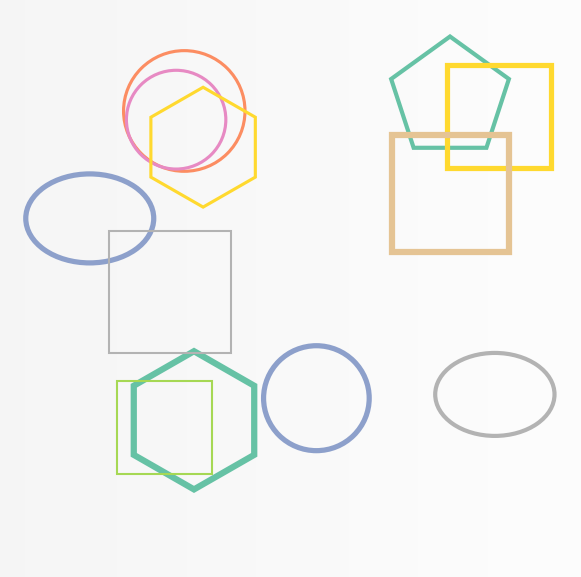[{"shape": "hexagon", "thickness": 3, "radius": 0.6, "center": [0.334, 0.271]}, {"shape": "pentagon", "thickness": 2, "radius": 0.53, "center": [0.774, 0.829]}, {"shape": "circle", "thickness": 1.5, "radius": 0.52, "center": [0.317, 0.807]}, {"shape": "oval", "thickness": 2.5, "radius": 0.55, "center": [0.154, 0.621]}, {"shape": "circle", "thickness": 2.5, "radius": 0.45, "center": [0.544, 0.31]}, {"shape": "circle", "thickness": 1.5, "radius": 0.43, "center": [0.303, 0.792]}, {"shape": "square", "thickness": 1, "radius": 0.41, "center": [0.283, 0.259]}, {"shape": "square", "thickness": 2.5, "radius": 0.45, "center": [0.858, 0.797]}, {"shape": "hexagon", "thickness": 1.5, "radius": 0.52, "center": [0.349, 0.744]}, {"shape": "square", "thickness": 3, "radius": 0.51, "center": [0.775, 0.664]}, {"shape": "oval", "thickness": 2, "radius": 0.51, "center": [0.851, 0.316]}, {"shape": "square", "thickness": 1, "radius": 0.53, "center": [0.292, 0.494]}]